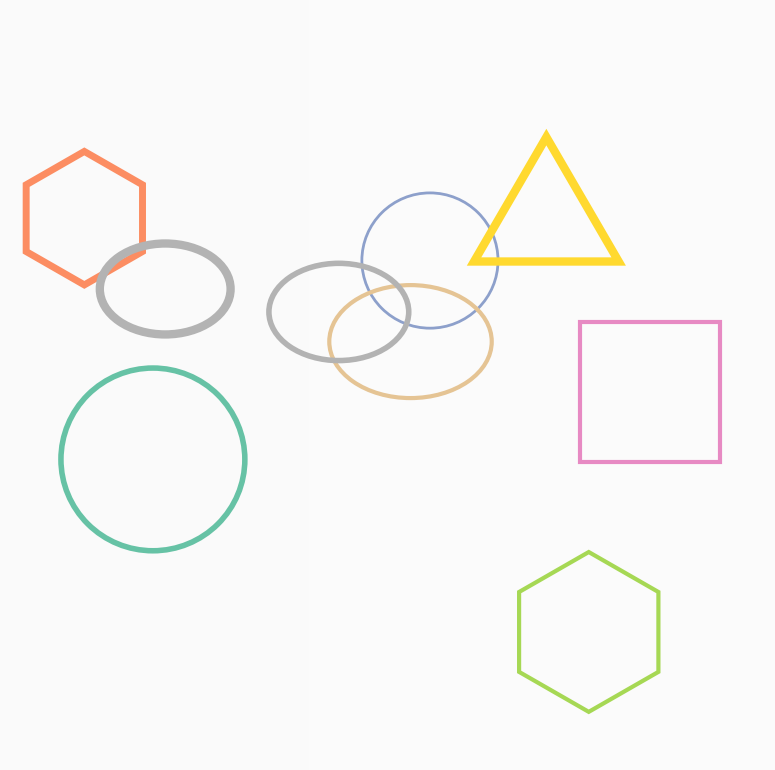[{"shape": "circle", "thickness": 2, "radius": 0.59, "center": [0.197, 0.403]}, {"shape": "hexagon", "thickness": 2.5, "radius": 0.43, "center": [0.109, 0.717]}, {"shape": "circle", "thickness": 1, "radius": 0.44, "center": [0.555, 0.662]}, {"shape": "square", "thickness": 1.5, "radius": 0.45, "center": [0.839, 0.491]}, {"shape": "hexagon", "thickness": 1.5, "radius": 0.52, "center": [0.76, 0.179]}, {"shape": "triangle", "thickness": 3, "radius": 0.54, "center": [0.705, 0.714]}, {"shape": "oval", "thickness": 1.5, "radius": 0.52, "center": [0.53, 0.556]}, {"shape": "oval", "thickness": 3, "radius": 0.42, "center": [0.213, 0.625]}, {"shape": "oval", "thickness": 2, "radius": 0.45, "center": [0.437, 0.595]}]